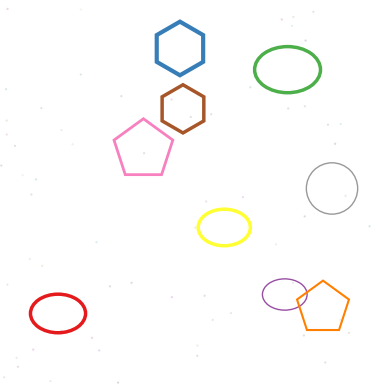[{"shape": "oval", "thickness": 2.5, "radius": 0.36, "center": [0.151, 0.186]}, {"shape": "hexagon", "thickness": 3, "radius": 0.35, "center": [0.467, 0.874]}, {"shape": "oval", "thickness": 2.5, "radius": 0.43, "center": [0.747, 0.819]}, {"shape": "oval", "thickness": 1, "radius": 0.29, "center": [0.74, 0.235]}, {"shape": "pentagon", "thickness": 1.5, "radius": 0.35, "center": [0.839, 0.2]}, {"shape": "oval", "thickness": 2.5, "radius": 0.34, "center": [0.583, 0.409]}, {"shape": "hexagon", "thickness": 2.5, "radius": 0.31, "center": [0.475, 0.717]}, {"shape": "pentagon", "thickness": 2, "radius": 0.4, "center": [0.373, 0.611]}, {"shape": "circle", "thickness": 1, "radius": 0.33, "center": [0.862, 0.51]}]